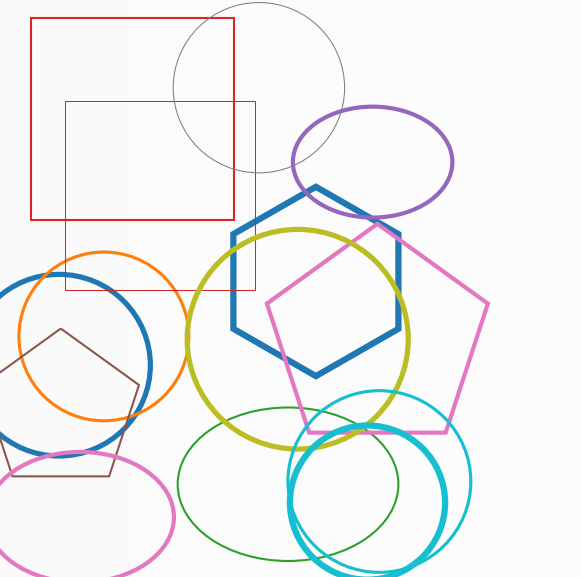[{"shape": "hexagon", "thickness": 3, "radius": 0.82, "center": [0.543, 0.512]}, {"shape": "circle", "thickness": 2.5, "radius": 0.79, "center": [0.101, 0.367]}, {"shape": "circle", "thickness": 1.5, "radius": 0.73, "center": [0.179, 0.417]}, {"shape": "oval", "thickness": 1, "radius": 0.95, "center": [0.496, 0.161]}, {"shape": "square", "thickness": 0.5, "radius": 0.82, "center": [0.275, 0.661]}, {"shape": "square", "thickness": 1, "radius": 0.87, "center": [0.228, 0.793]}, {"shape": "oval", "thickness": 2, "radius": 0.69, "center": [0.641, 0.718]}, {"shape": "pentagon", "thickness": 1, "radius": 0.71, "center": [0.105, 0.289]}, {"shape": "pentagon", "thickness": 2, "radius": 1.0, "center": [0.649, 0.412]}, {"shape": "oval", "thickness": 2, "radius": 0.81, "center": [0.138, 0.104]}, {"shape": "circle", "thickness": 0.5, "radius": 0.74, "center": [0.445, 0.847]}, {"shape": "circle", "thickness": 2.5, "radius": 0.95, "center": [0.512, 0.412]}, {"shape": "circle", "thickness": 1.5, "radius": 0.79, "center": [0.653, 0.165]}, {"shape": "circle", "thickness": 3, "radius": 0.67, "center": [0.632, 0.129]}]